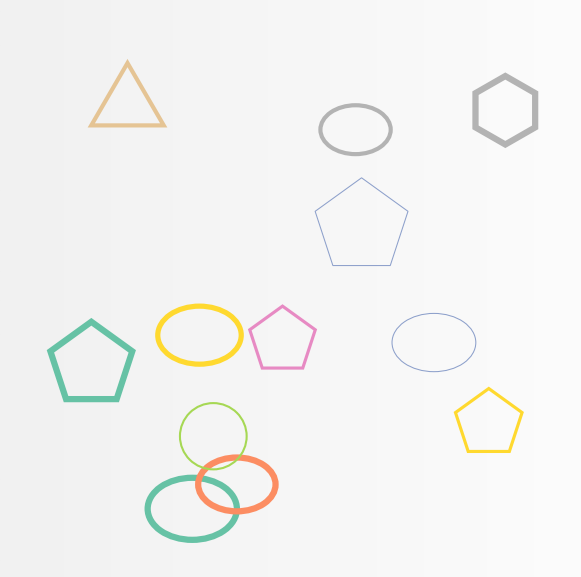[{"shape": "oval", "thickness": 3, "radius": 0.38, "center": [0.331, 0.118]}, {"shape": "pentagon", "thickness": 3, "radius": 0.37, "center": [0.157, 0.368]}, {"shape": "oval", "thickness": 3, "radius": 0.33, "center": [0.408, 0.16]}, {"shape": "pentagon", "thickness": 0.5, "radius": 0.42, "center": [0.622, 0.607]}, {"shape": "oval", "thickness": 0.5, "radius": 0.36, "center": [0.747, 0.406]}, {"shape": "pentagon", "thickness": 1.5, "radius": 0.3, "center": [0.486, 0.41]}, {"shape": "circle", "thickness": 1, "radius": 0.29, "center": [0.367, 0.244]}, {"shape": "oval", "thickness": 2.5, "radius": 0.36, "center": [0.343, 0.419]}, {"shape": "pentagon", "thickness": 1.5, "radius": 0.3, "center": [0.841, 0.266]}, {"shape": "triangle", "thickness": 2, "radius": 0.36, "center": [0.219, 0.818]}, {"shape": "oval", "thickness": 2, "radius": 0.3, "center": [0.612, 0.775]}, {"shape": "hexagon", "thickness": 3, "radius": 0.3, "center": [0.869, 0.808]}]